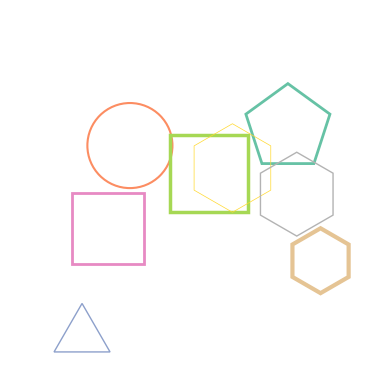[{"shape": "pentagon", "thickness": 2, "radius": 0.57, "center": [0.748, 0.668]}, {"shape": "circle", "thickness": 1.5, "radius": 0.55, "center": [0.337, 0.622]}, {"shape": "triangle", "thickness": 1, "radius": 0.42, "center": [0.213, 0.128]}, {"shape": "square", "thickness": 2, "radius": 0.46, "center": [0.281, 0.406]}, {"shape": "square", "thickness": 2.5, "radius": 0.5, "center": [0.543, 0.549]}, {"shape": "hexagon", "thickness": 0.5, "radius": 0.57, "center": [0.604, 0.564]}, {"shape": "hexagon", "thickness": 3, "radius": 0.42, "center": [0.833, 0.323]}, {"shape": "hexagon", "thickness": 1, "radius": 0.54, "center": [0.771, 0.496]}]